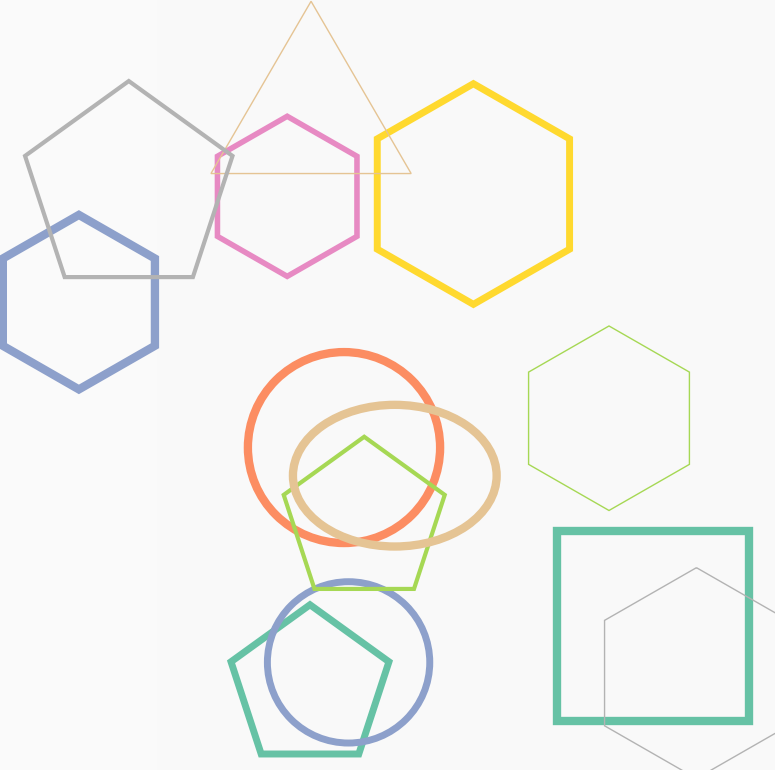[{"shape": "pentagon", "thickness": 2.5, "radius": 0.54, "center": [0.4, 0.107]}, {"shape": "square", "thickness": 3, "radius": 0.62, "center": [0.843, 0.187]}, {"shape": "circle", "thickness": 3, "radius": 0.62, "center": [0.444, 0.419]}, {"shape": "hexagon", "thickness": 3, "radius": 0.57, "center": [0.102, 0.608]}, {"shape": "circle", "thickness": 2.5, "radius": 0.52, "center": [0.45, 0.14]}, {"shape": "hexagon", "thickness": 2, "radius": 0.52, "center": [0.371, 0.745]}, {"shape": "pentagon", "thickness": 1.5, "radius": 0.55, "center": [0.47, 0.324]}, {"shape": "hexagon", "thickness": 0.5, "radius": 0.6, "center": [0.786, 0.457]}, {"shape": "hexagon", "thickness": 2.5, "radius": 0.72, "center": [0.611, 0.748]}, {"shape": "triangle", "thickness": 0.5, "radius": 0.75, "center": [0.401, 0.849]}, {"shape": "oval", "thickness": 3, "radius": 0.66, "center": [0.509, 0.382]}, {"shape": "hexagon", "thickness": 0.5, "radius": 0.68, "center": [0.899, 0.126]}, {"shape": "pentagon", "thickness": 1.5, "radius": 0.7, "center": [0.166, 0.754]}]